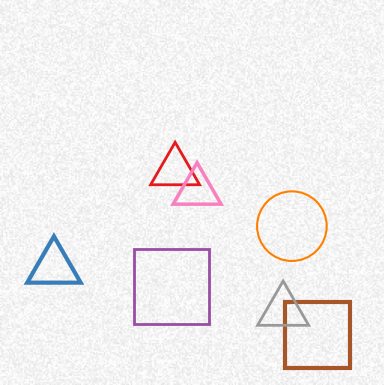[{"shape": "triangle", "thickness": 2, "radius": 0.37, "center": [0.455, 0.557]}, {"shape": "triangle", "thickness": 3, "radius": 0.4, "center": [0.14, 0.306]}, {"shape": "square", "thickness": 2, "radius": 0.48, "center": [0.445, 0.256]}, {"shape": "circle", "thickness": 1.5, "radius": 0.45, "center": [0.758, 0.413]}, {"shape": "square", "thickness": 3, "radius": 0.43, "center": [0.825, 0.13]}, {"shape": "triangle", "thickness": 2.5, "radius": 0.36, "center": [0.512, 0.506]}, {"shape": "triangle", "thickness": 2, "radius": 0.38, "center": [0.735, 0.193]}]